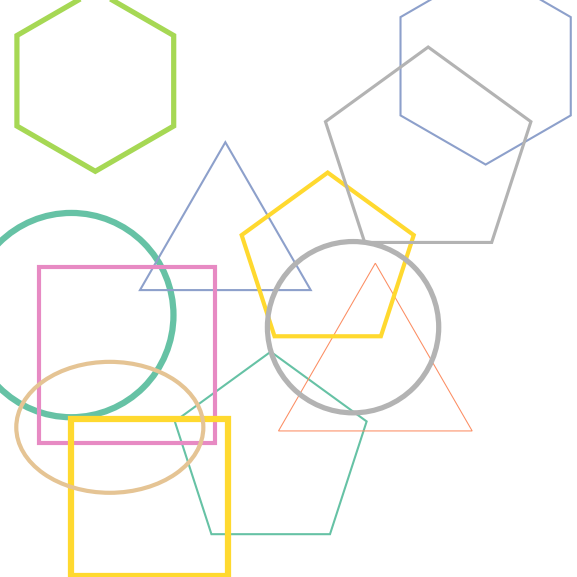[{"shape": "pentagon", "thickness": 1, "radius": 0.87, "center": [0.469, 0.215]}, {"shape": "circle", "thickness": 3, "radius": 0.88, "center": [0.124, 0.454]}, {"shape": "triangle", "thickness": 0.5, "radius": 0.97, "center": [0.65, 0.35]}, {"shape": "hexagon", "thickness": 1, "radius": 0.85, "center": [0.841, 0.884]}, {"shape": "triangle", "thickness": 1, "radius": 0.85, "center": [0.39, 0.582]}, {"shape": "square", "thickness": 2, "radius": 0.76, "center": [0.22, 0.384]}, {"shape": "hexagon", "thickness": 2.5, "radius": 0.78, "center": [0.165, 0.859]}, {"shape": "pentagon", "thickness": 2, "radius": 0.78, "center": [0.567, 0.544]}, {"shape": "square", "thickness": 3, "radius": 0.68, "center": [0.259, 0.138]}, {"shape": "oval", "thickness": 2, "radius": 0.81, "center": [0.19, 0.259]}, {"shape": "pentagon", "thickness": 1.5, "radius": 0.94, "center": [0.741, 0.731]}, {"shape": "circle", "thickness": 2.5, "radius": 0.74, "center": [0.611, 0.433]}]